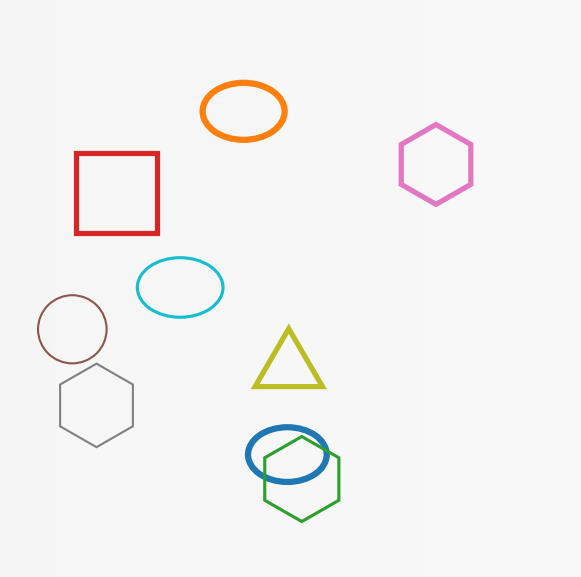[{"shape": "oval", "thickness": 3, "radius": 0.34, "center": [0.494, 0.212]}, {"shape": "oval", "thickness": 3, "radius": 0.35, "center": [0.419, 0.806]}, {"shape": "hexagon", "thickness": 1.5, "radius": 0.37, "center": [0.519, 0.17]}, {"shape": "square", "thickness": 2.5, "radius": 0.35, "center": [0.201, 0.664]}, {"shape": "circle", "thickness": 1, "radius": 0.29, "center": [0.124, 0.429]}, {"shape": "hexagon", "thickness": 2.5, "radius": 0.35, "center": [0.75, 0.714]}, {"shape": "hexagon", "thickness": 1, "radius": 0.36, "center": [0.166, 0.297]}, {"shape": "triangle", "thickness": 2.5, "radius": 0.33, "center": [0.497, 0.363]}, {"shape": "oval", "thickness": 1.5, "radius": 0.37, "center": [0.31, 0.501]}]